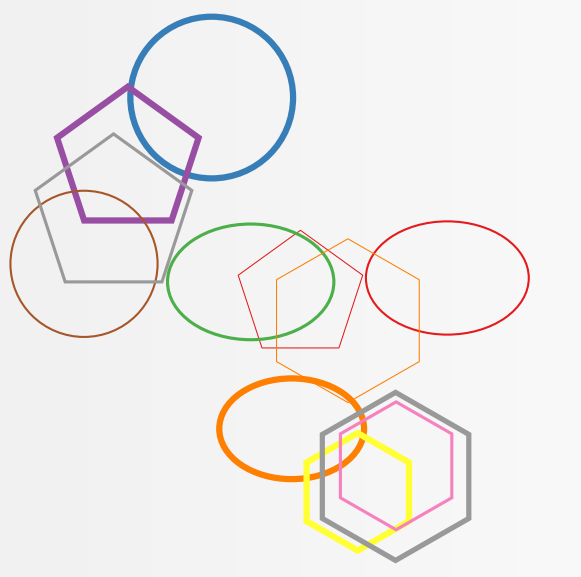[{"shape": "pentagon", "thickness": 0.5, "radius": 0.56, "center": [0.517, 0.488]}, {"shape": "oval", "thickness": 1, "radius": 0.7, "center": [0.77, 0.518]}, {"shape": "circle", "thickness": 3, "radius": 0.7, "center": [0.364, 0.83]}, {"shape": "oval", "thickness": 1.5, "radius": 0.72, "center": [0.431, 0.511]}, {"shape": "pentagon", "thickness": 3, "radius": 0.64, "center": [0.22, 0.721]}, {"shape": "oval", "thickness": 3, "radius": 0.62, "center": [0.502, 0.257]}, {"shape": "hexagon", "thickness": 0.5, "radius": 0.71, "center": [0.599, 0.444]}, {"shape": "hexagon", "thickness": 3, "radius": 0.51, "center": [0.616, 0.147]}, {"shape": "circle", "thickness": 1, "radius": 0.63, "center": [0.145, 0.542]}, {"shape": "hexagon", "thickness": 1.5, "radius": 0.55, "center": [0.681, 0.193]}, {"shape": "pentagon", "thickness": 1.5, "radius": 0.71, "center": [0.195, 0.626]}, {"shape": "hexagon", "thickness": 2.5, "radius": 0.73, "center": [0.681, 0.174]}]